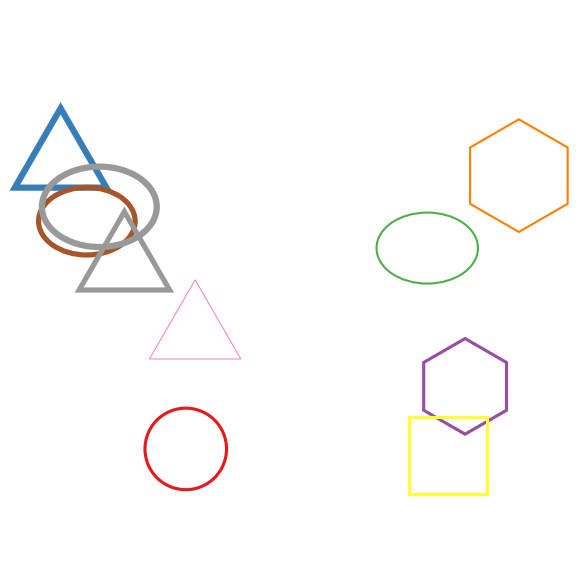[{"shape": "circle", "thickness": 1.5, "radius": 0.35, "center": [0.322, 0.222]}, {"shape": "triangle", "thickness": 3, "radius": 0.46, "center": [0.105, 0.72]}, {"shape": "oval", "thickness": 1, "radius": 0.44, "center": [0.74, 0.57]}, {"shape": "hexagon", "thickness": 1.5, "radius": 0.41, "center": [0.805, 0.33]}, {"shape": "hexagon", "thickness": 1, "radius": 0.49, "center": [0.898, 0.695]}, {"shape": "square", "thickness": 1.5, "radius": 0.33, "center": [0.776, 0.211]}, {"shape": "oval", "thickness": 2.5, "radius": 0.42, "center": [0.15, 0.616]}, {"shape": "triangle", "thickness": 0.5, "radius": 0.46, "center": [0.338, 0.423]}, {"shape": "triangle", "thickness": 2.5, "radius": 0.45, "center": [0.215, 0.542]}, {"shape": "oval", "thickness": 3, "radius": 0.5, "center": [0.172, 0.641]}]